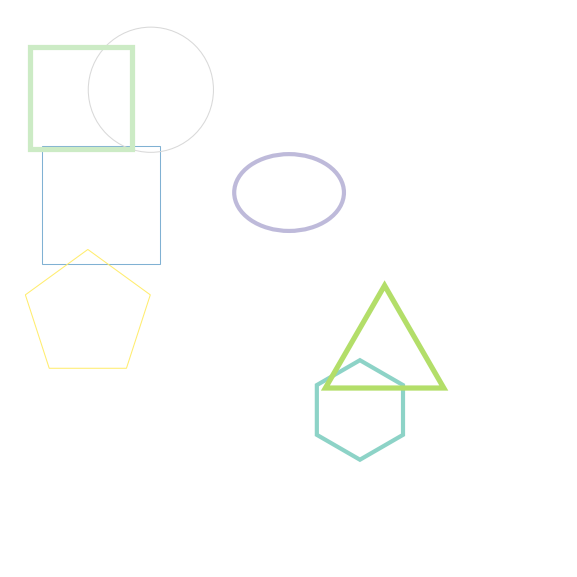[{"shape": "hexagon", "thickness": 2, "radius": 0.43, "center": [0.623, 0.289]}, {"shape": "oval", "thickness": 2, "radius": 0.48, "center": [0.501, 0.666]}, {"shape": "square", "thickness": 0.5, "radius": 0.51, "center": [0.175, 0.644]}, {"shape": "triangle", "thickness": 2.5, "radius": 0.59, "center": [0.666, 0.386]}, {"shape": "circle", "thickness": 0.5, "radius": 0.54, "center": [0.261, 0.844]}, {"shape": "square", "thickness": 2.5, "radius": 0.44, "center": [0.141, 0.829]}, {"shape": "pentagon", "thickness": 0.5, "radius": 0.57, "center": [0.152, 0.453]}]